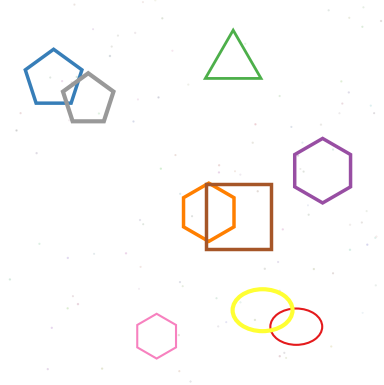[{"shape": "oval", "thickness": 1.5, "radius": 0.34, "center": [0.77, 0.151]}, {"shape": "pentagon", "thickness": 2.5, "radius": 0.39, "center": [0.139, 0.795]}, {"shape": "triangle", "thickness": 2, "radius": 0.42, "center": [0.606, 0.838]}, {"shape": "hexagon", "thickness": 2.5, "radius": 0.42, "center": [0.838, 0.557]}, {"shape": "hexagon", "thickness": 2.5, "radius": 0.38, "center": [0.542, 0.449]}, {"shape": "oval", "thickness": 3, "radius": 0.39, "center": [0.682, 0.194]}, {"shape": "square", "thickness": 2.5, "radius": 0.43, "center": [0.619, 0.438]}, {"shape": "hexagon", "thickness": 1.5, "radius": 0.29, "center": [0.407, 0.127]}, {"shape": "pentagon", "thickness": 3, "radius": 0.35, "center": [0.229, 0.741]}]